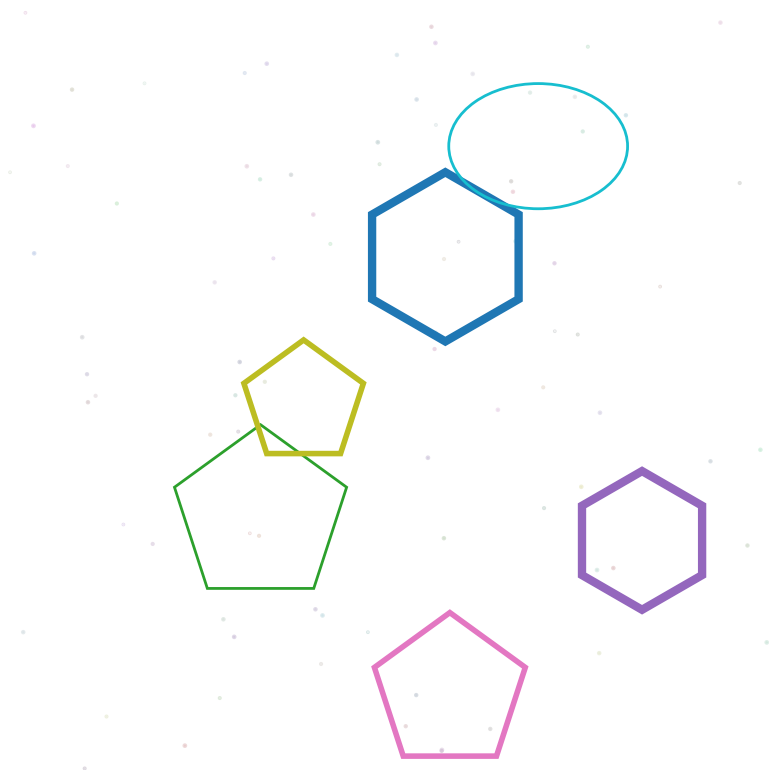[{"shape": "hexagon", "thickness": 3, "radius": 0.55, "center": [0.578, 0.666]}, {"shape": "pentagon", "thickness": 1, "radius": 0.59, "center": [0.338, 0.331]}, {"shape": "hexagon", "thickness": 3, "radius": 0.45, "center": [0.834, 0.298]}, {"shape": "pentagon", "thickness": 2, "radius": 0.52, "center": [0.584, 0.101]}, {"shape": "pentagon", "thickness": 2, "radius": 0.41, "center": [0.394, 0.477]}, {"shape": "oval", "thickness": 1, "radius": 0.58, "center": [0.699, 0.81]}]